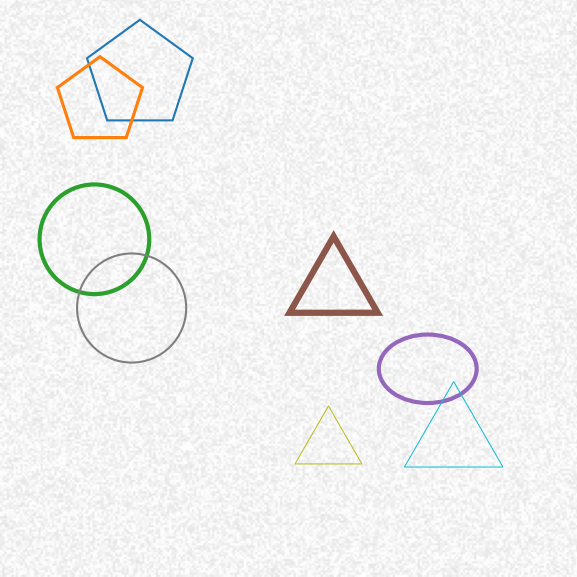[{"shape": "pentagon", "thickness": 1, "radius": 0.48, "center": [0.242, 0.869]}, {"shape": "pentagon", "thickness": 1.5, "radius": 0.39, "center": [0.173, 0.824]}, {"shape": "circle", "thickness": 2, "radius": 0.47, "center": [0.163, 0.585]}, {"shape": "oval", "thickness": 2, "radius": 0.42, "center": [0.741, 0.361]}, {"shape": "triangle", "thickness": 3, "radius": 0.44, "center": [0.578, 0.502]}, {"shape": "circle", "thickness": 1, "radius": 0.47, "center": [0.228, 0.466]}, {"shape": "triangle", "thickness": 0.5, "radius": 0.33, "center": [0.569, 0.229]}, {"shape": "triangle", "thickness": 0.5, "radius": 0.49, "center": [0.786, 0.24]}]